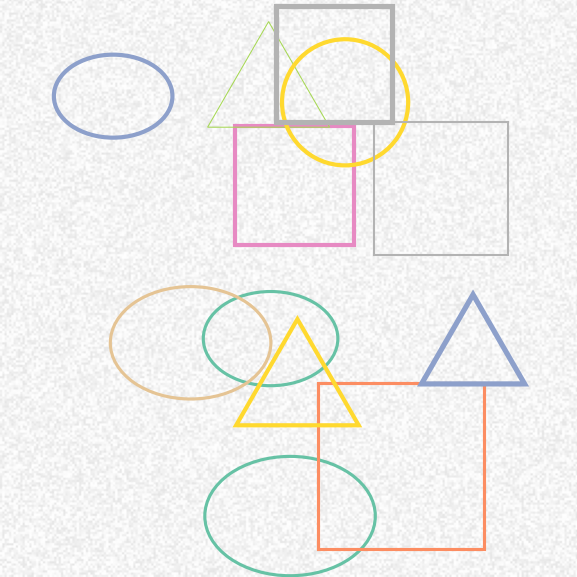[{"shape": "oval", "thickness": 1.5, "radius": 0.74, "center": [0.502, 0.106]}, {"shape": "oval", "thickness": 1.5, "radius": 0.58, "center": [0.469, 0.413]}, {"shape": "square", "thickness": 1.5, "radius": 0.72, "center": [0.695, 0.193]}, {"shape": "oval", "thickness": 2, "radius": 0.51, "center": [0.196, 0.833]}, {"shape": "triangle", "thickness": 2.5, "radius": 0.52, "center": [0.819, 0.386]}, {"shape": "square", "thickness": 2, "radius": 0.51, "center": [0.51, 0.678]}, {"shape": "triangle", "thickness": 0.5, "radius": 0.61, "center": [0.465, 0.84]}, {"shape": "circle", "thickness": 2, "radius": 0.55, "center": [0.598, 0.822]}, {"shape": "triangle", "thickness": 2, "radius": 0.61, "center": [0.515, 0.324]}, {"shape": "oval", "thickness": 1.5, "radius": 0.7, "center": [0.33, 0.406]}, {"shape": "square", "thickness": 2.5, "radius": 0.5, "center": [0.578, 0.889]}, {"shape": "square", "thickness": 1, "radius": 0.58, "center": [0.763, 0.672]}]